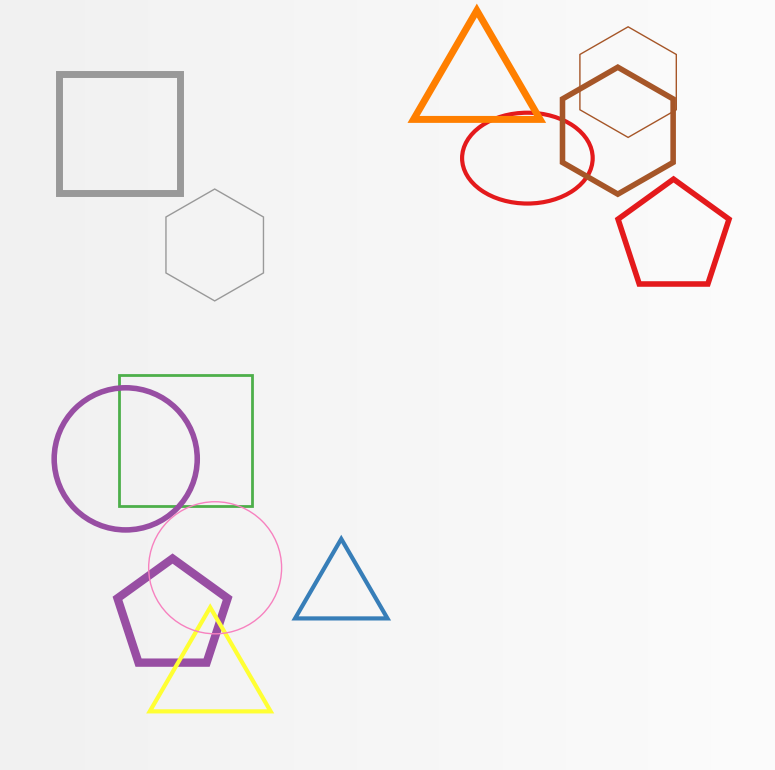[{"shape": "oval", "thickness": 1.5, "radius": 0.42, "center": [0.68, 0.795]}, {"shape": "pentagon", "thickness": 2, "radius": 0.38, "center": [0.869, 0.692]}, {"shape": "triangle", "thickness": 1.5, "radius": 0.34, "center": [0.44, 0.231]}, {"shape": "square", "thickness": 1, "radius": 0.43, "center": [0.239, 0.428]}, {"shape": "circle", "thickness": 2, "radius": 0.46, "center": [0.162, 0.404]}, {"shape": "pentagon", "thickness": 3, "radius": 0.37, "center": [0.223, 0.2]}, {"shape": "triangle", "thickness": 2.5, "radius": 0.47, "center": [0.615, 0.892]}, {"shape": "triangle", "thickness": 1.5, "radius": 0.45, "center": [0.271, 0.121]}, {"shape": "hexagon", "thickness": 2, "radius": 0.41, "center": [0.797, 0.83]}, {"shape": "hexagon", "thickness": 0.5, "radius": 0.36, "center": [0.81, 0.893]}, {"shape": "circle", "thickness": 0.5, "radius": 0.43, "center": [0.278, 0.263]}, {"shape": "square", "thickness": 2.5, "radius": 0.39, "center": [0.154, 0.827]}, {"shape": "hexagon", "thickness": 0.5, "radius": 0.36, "center": [0.277, 0.682]}]